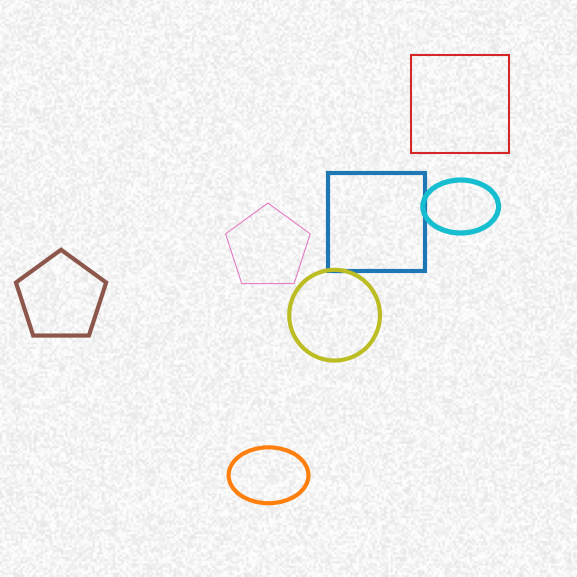[{"shape": "square", "thickness": 2, "radius": 0.42, "center": [0.652, 0.614]}, {"shape": "oval", "thickness": 2, "radius": 0.35, "center": [0.465, 0.176]}, {"shape": "square", "thickness": 1, "radius": 0.42, "center": [0.797, 0.818]}, {"shape": "pentagon", "thickness": 2, "radius": 0.41, "center": [0.106, 0.485]}, {"shape": "pentagon", "thickness": 0.5, "radius": 0.39, "center": [0.464, 0.57]}, {"shape": "circle", "thickness": 2, "radius": 0.39, "center": [0.579, 0.453]}, {"shape": "oval", "thickness": 2.5, "radius": 0.33, "center": [0.798, 0.642]}]